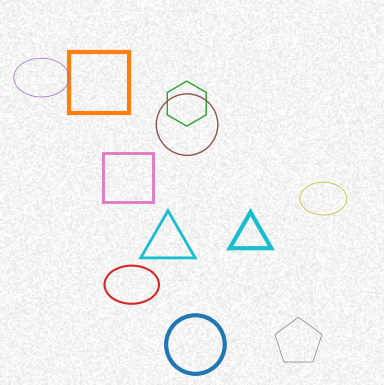[{"shape": "circle", "thickness": 3, "radius": 0.38, "center": [0.508, 0.105]}, {"shape": "square", "thickness": 3, "radius": 0.4, "center": [0.257, 0.786]}, {"shape": "hexagon", "thickness": 1, "radius": 0.29, "center": [0.485, 0.731]}, {"shape": "oval", "thickness": 1.5, "radius": 0.35, "center": [0.342, 0.261]}, {"shape": "oval", "thickness": 0.5, "radius": 0.36, "center": [0.108, 0.798]}, {"shape": "circle", "thickness": 1, "radius": 0.4, "center": [0.486, 0.676]}, {"shape": "square", "thickness": 2, "radius": 0.32, "center": [0.334, 0.539]}, {"shape": "pentagon", "thickness": 0.5, "radius": 0.32, "center": [0.775, 0.112]}, {"shape": "oval", "thickness": 0.5, "radius": 0.3, "center": [0.84, 0.484]}, {"shape": "triangle", "thickness": 3, "radius": 0.31, "center": [0.651, 0.387]}, {"shape": "triangle", "thickness": 2, "radius": 0.41, "center": [0.436, 0.371]}]